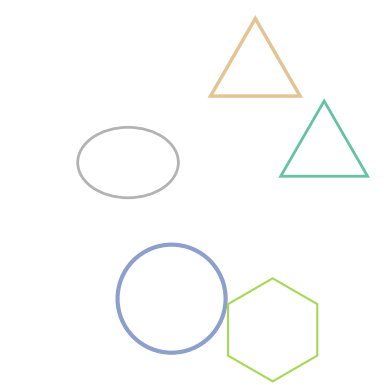[{"shape": "triangle", "thickness": 2, "radius": 0.65, "center": [0.842, 0.607]}, {"shape": "circle", "thickness": 3, "radius": 0.7, "center": [0.446, 0.224]}, {"shape": "hexagon", "thickness": 1.5, "radius": 0.67, "center": [0.708, 0.143]}, {"shape": "triangle", "thickness": 2.5, "radius": 0.67, "center": [0.663, 0.818]}, {"shape": "oval", "thickness": 2, "radius": 0.65, "center": [0.333, 0.578]}]